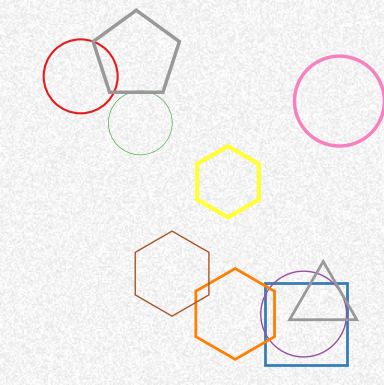[{"shape": "circle", "thickness": 1.5, "radius": 0.48, "center": [0.21, 0.802]}, {"shape": "square", "thickness": 2, "radius": 0.53, "center": [0.795, 0.158]}, {"shape": "circle", "thickness": 0.5, "radius": 0.41, "center": [0.364, 0.681]}, {"shape": "circle", "thickness": 1, "radius": 0.56, "center": [0.789, 0.184]}, {"shape": "hexagon", "thickness": 2, "radius": 0.59, "center": [0.611, 0.185]}, {"shape": "hexagon", "thickness": 3, "radius": 0.46, "center": [0.592, 0.528]}, {"shape": "hexagon", "thickness": 1, "radius": 0.55, "center": [0.447, 0.289]}, {"shape": "circle", "thickness": 2.5, "radius": 0.58, "center": [0.882, 0.737]}, {"shape": "pentagon", "thickness": 2.5, "radius": 0.59, "center": [0.354, 0.856]}, {"shape": "triangle", "thickness": 2, "radius": 0.5, "center": [0.84, 0.22]}]